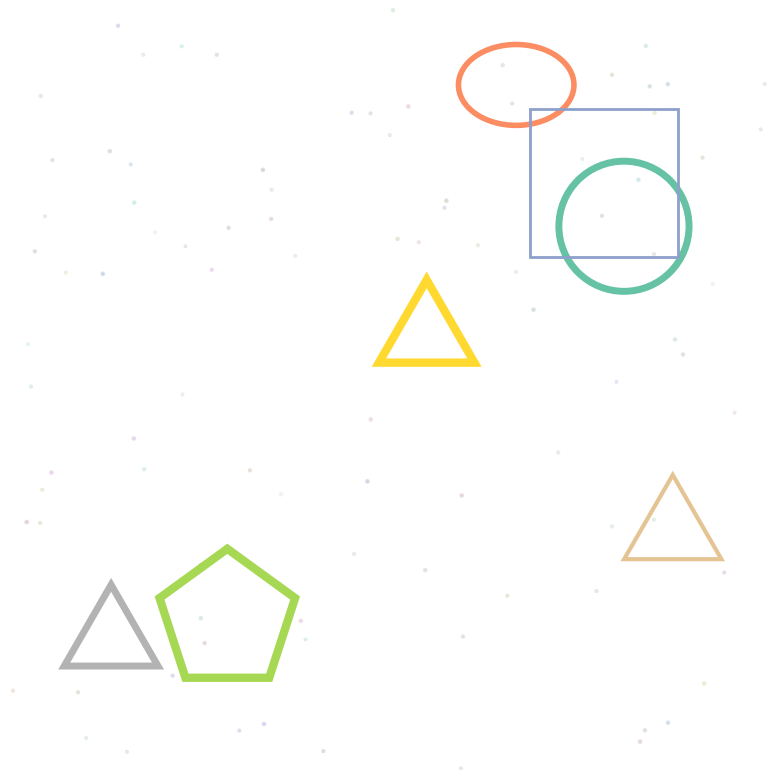[{"shape": "circle", "thickness": 2.5, "radius": 0.42, "center": [0.81, 0.706]}, {"shape": "oval", "thickness": 2, "radius": 0.38, "center": [0.67, 0.89]}, {"shape": "square", "thickness": 1, "radius": 0.48, "center": [0.784, 0.762]}, {"shape": "pentagon", "thickness": 3, "radius": 0.46, "center": [0.295, 0.195]}, {"shape": "triangle", "thickness": 3, "radius": 0.36, "center": [0.554, 0.565]}, {"shape": "triangle", "thickness": 1.5, "radius": 0.36, "center": [0.874, 0.31]}, {"shape": "triangle", "thickness": 2.5, "radius": 0.35, "center": [0.144, 0.17]}]